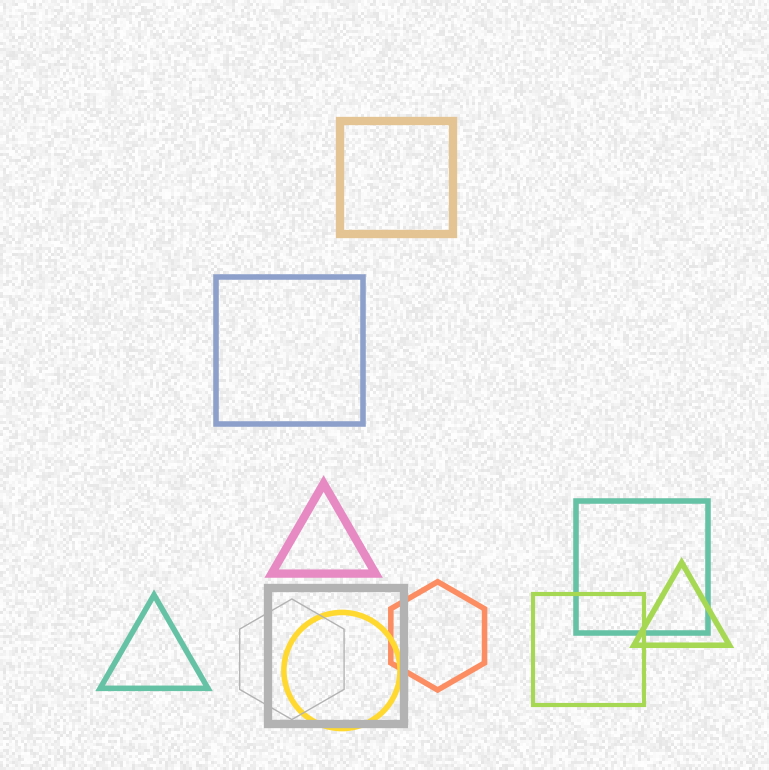[{"shape": "square", "thickness": 2, "radius": 0.43, "center": [0.834, 0.264]}, {"shape": "triangle", "thickness": 2, "radius": 0.4, "center": [0.2, 0.147]}, {"shape": "hexagon", "thickness": 2, "radius": 0.35, "center": [0.568, 0.174]}, {"shape": "square", "thickness": 2, "radius": 0.48, "center": [0.376, 0.545]}, {"shape": "triangle", "thickness": 3, "radius": 0.39, "center": [0.42, 0.294]}, {"shape": "square", "thickness": 1.5, "radius": 0.36, "center": [0.764, 0.157]}, {"shape": "triangle", "thickness": 2, "radius": 0.36, "center": [0.885, 0.198]}, {"shape": "circle", "thickness": 2, "radius": 0.38, "center": [0.444, 0.129]}, {"shape": "square", "thickness": 3, "radius": 0.37, "center": [0.515, 0.77]}, {"shape": "hexagon", "thickness": 0.5, "radius": 0.39, "center": [0.379, 0.144]}, {"shape": "square", "thickness": 3, "radius": 0.44, "center": [0.437, 0.148]}]